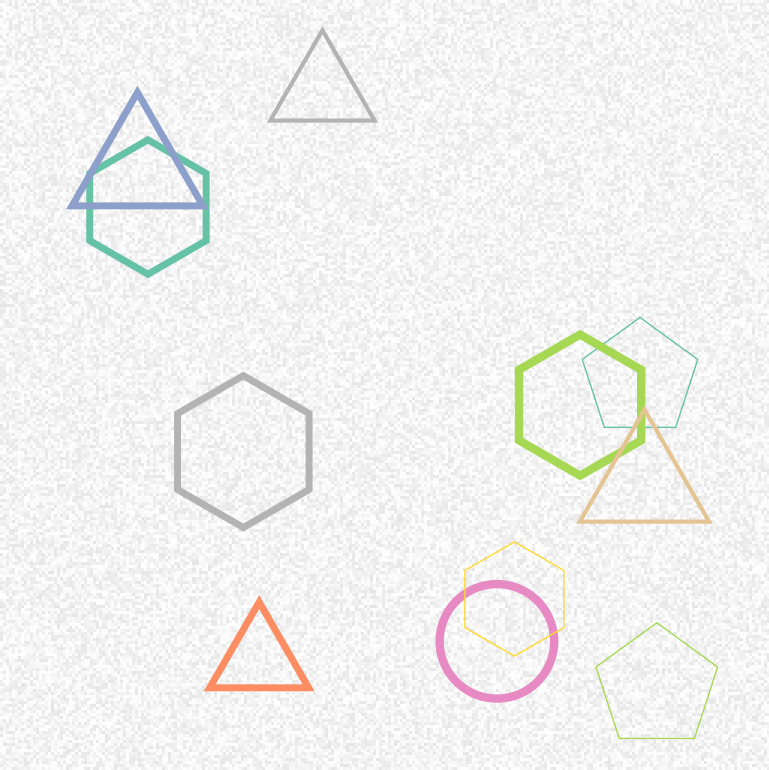[{"shape": "hexagon", "thickness": 2.5, "radius": 0.44, "center": [0.192, 0.731]}, {"shape": "pentagon", "thickness": 0.5, "radius": 0.39, "center": [0.831, 0.509]}, {"shape": "triangle", "thickness": 2.5, "radius": 0.37, "center": [0.337, 0.144]}, {"shape": "triangle", "thickness": 2.5, "radius": 0.49, "center": [0.179, 0.782]}, {"shape": "circle", "thickness": 3, "radius": 0.37, "center": [0.645, 0.167]}, {"shape": "pentagon", "thickness": 0.5, "radius": 0.42, "center": [0.853, 0.108]}, {"shape": "hexagon", "thickness": 3, "radius": 0.46, "center": [0.753, 0.474]}, {"shape": "hexagon", "thickness": 0.5, "radius": 0.37, "center": [0.668, 0.222]}, {"shape": "triangle", "thickness": 1.5, "radius": 0.48, "center": [0.837, 0.371]}, {"shape": "hexagon", "thickness": 2.5, "radius": 0.49, "center": [0.316, 0.414]}, {"shape": "triangle", "thickness": 1.5, "radius": 0.39, "center": [0.419, 0.883]}]